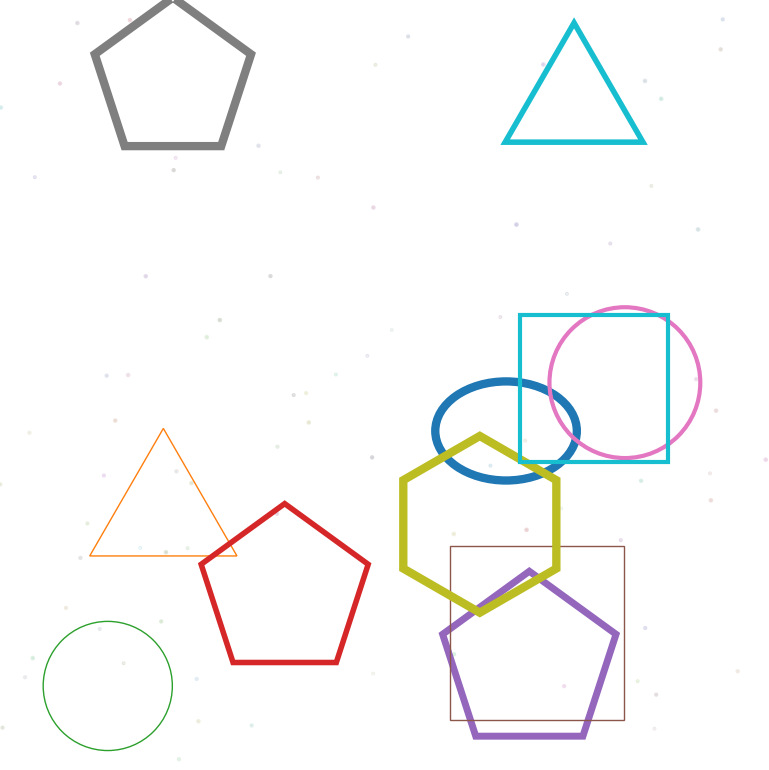[{"shape": "oval", "thickness": 3, "radius": 0.46, "center": [0.657, 0.44]}, {"shape": "triangle", "thickness": 0.5, "radius": 0.55, "center": [0.212, 0.333]}, {"shape": "circle", "thickness": 0.5, "radius": 0.42, "center": [0.14, 0.109]}, {"shape": "pentagon", "thickness": 2, "radius": 0.57, "center": [0.37, 0.232]}, {"shape": "pentagon", "thickness": 2.5, "radius": 0.59, "center": [0.687, 0.14]}, {"shape": "square", "thickness": 0.5, "radius": 0.57, "center": [0.697, 0.178]}, {"shape": "circle", "thickness": 1.5, "radius": 0.49, "center": [0.812, 0.503]}, {"shape": "pentagon", "thickness": 3, "radius": 0.53, "center": [0.225, 0.897]}, {"shape": "hexagon", "thickness": 3, "radius": 0.57, "center": [0.623, 0.319]}, {"shape": "square", "thickness": 1.5, "radius": 0.48, "center": [0.771, 0.496]}, {"shape": "triangle", "thickness": 2, "radius": 0.52, "center": [0.746, 0.867]}]